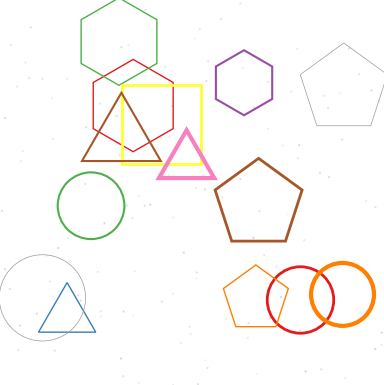[{"shape": "hexagon", "thickness": 1, "radius": 0.6, "center": [0.346, 0.726]}, {"shape": "circle", "thickness": 2, "radius": 0.43, "center": [0.78, 0.221]}, {"shape": "triangle", "thickness": 1, "radius": 0.43, "center": [0.174, 0.18]}, {"shape": "circle", "thickness": 1.5, "radius": 0.43, "center": [0.236, 0.466]}, {"shape": "hexagon", "thickness": 1, "radius": 0.57, "center": [0.309, 0.892]}, {"shape": "hexagon", "thickness": 1.5, "radius": 0.42, "center": [0.634, 0.785]}, {"shape": "pentagon", "thickness": 1, "radius": 0.44, "center": [0.665, 0.223]}, {"shape": "circle", "thickness": 3, "radius": 0.41, "center": [0.89, 0.235]}, {"shape": "square", "thickness": 2, "radius": 0.51, "center": [0.419, 0.678]}, {"shape": "pentagon", "thickness": 2, "radius": 0.59, "center": [0.672, 0.47]}, {"shape": "triangle", "thickness": 1.5, "radius": 0.59, "center": [0.315, 0.641]}, {"shape": "triangle", "thickness": 3, "radius": 0.41, "center": [0.485, 0.579]}, {"shape": "pentagon", "thickness": 0.5, "radius": 0.59, "center": [0.893, 0.769]}, {"shape": "circle", "thickness": 0.5, "radius": 0.56, "center": [0.11, 0.226]}]